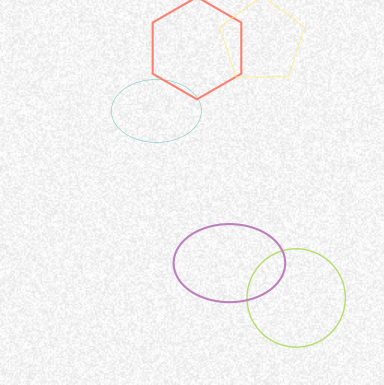[{"shape": "oval", "thickness": 0.5, "radius": 0.58, "center": [0.406, 0.712]}, {"shape": "hexagon", "thickness": 1.5, "radius": 0.66, "center": [0.512, 0.875]}, {"shape": "circle", "thickness": 1, "radius": 0.64, "center": [0.769, 0.226]}, {"shape": "oval", "thickness": 1.5, "radius": 0.72, "center": [0.596, 0.317]}, {"shape": "pentagon", "thickness": 0.5, "radius": 0.58, "center": [0.681, 0.894]}]